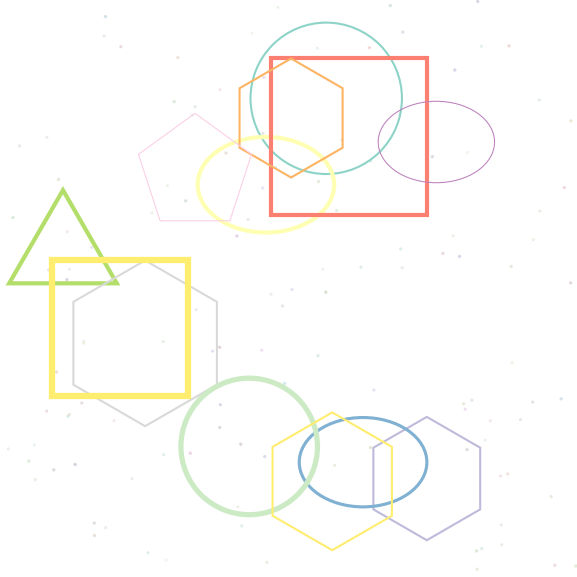[{"shape": "circle", "thickness": 1, "radius": 0.66, "center": [0.565, 0.829]}, {"shape": "oval", "thickness": 2, "radius": 0.59, "center": [0.46, 0.679]}, {"shape": "hexagon", "thickness": 1, "radius": 0.53, "center": [0.739, 0.17]}, {"shape": "square", "thickness": 2, "radius": 0.68, "center": [0.604, 0.763]}, {"shape": "oval", "thickness": 1.5, "radius": 0.55, "center": [0.629, 0.199]}, {"shape": "hexagon", "thickness": 1, "radius": 0.52, "center": [0.504, 0.795]}, {"shape": "triangle", "thickness": 2, "radius": 0.54, "center": [0.109, 0.562]}, {"shape": "pentagon", "thickness": 0.5, "radius": 0.51, "center": [0.338, 0.7]}, {"shape": "hexagon", "thickness": 1, "radius": 0.72, "center": [0.251, 0.405]}, {"shape": "oval", "thickness": 0.5, "radius": 0.5, "center": [0.756, 0.753]}, {"shape": "circle", "thickness": 2.5, "radius": 0.59, "center": [0.432, 0.226]}, {"shape": "square", "thickness": 3, "radius": 0.59, "center": [0.208, 0.431]}, {"shape": "hexagon", "thickness": 1, "radius": 0.6, "center": [0.575, 0.166]}]